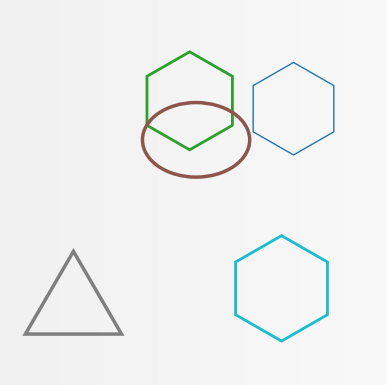[{"shape": "hexagon", "thickness": 1, "radius": 0.6, "center": [0.757, 0.718]}, {"shape": "hexagon", "thickness": 2, "radius": 0.64, "center": [0.49, 0.738]}, {"shape": "oval", "thickness": 2.5, "radius": 0.69, "center": [0.506, 0.637]}, {"shape": "triangle", "thickness": 2.5, "radius": 0.72, "center": [0.19, 0.204]}, {"shape": "hexagon", "thickness": 2, "radius": 0.68, "center": [0.727, 0.251]}]